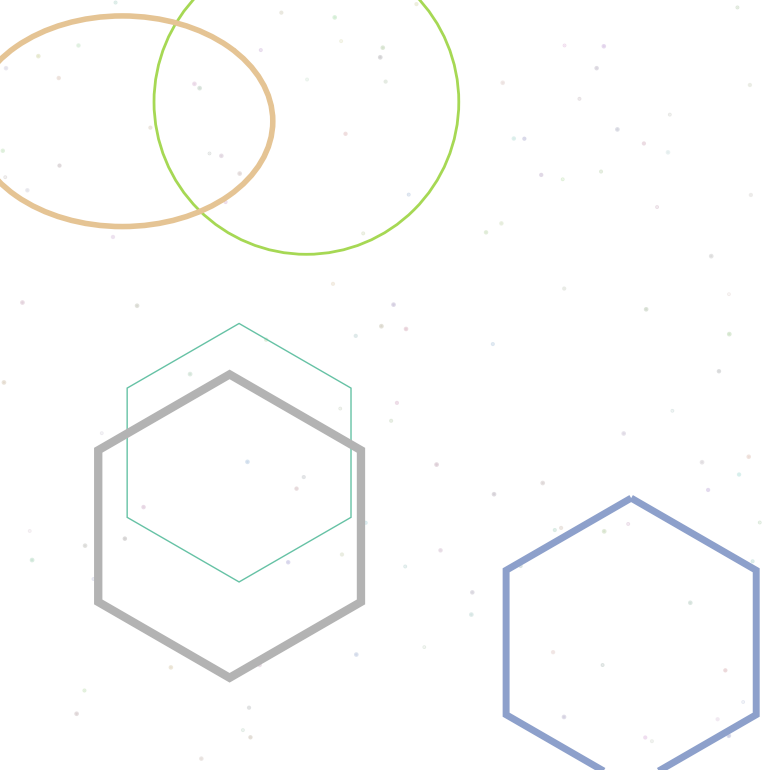[{"shape": "hexagon", "thickness": 0.5, "radius": 0.84, "center": [0.31, 0.412]}, {"shape": "hexagon", "thickness": 2.5, "radius": 0.94, "center": [0.82, 0.166]}, {"shape": "circle", "thickness": 1, "radius": 0.99, "center": [0.398, 0.868]}, {"shape": "oval", "thickness": 2, "radius": 0.98, "center": [0.159, 0.843]}, {"shape": "hexagon", "thickness": 3, "radius": 0.99, "center": [0.298, 0.317]}]